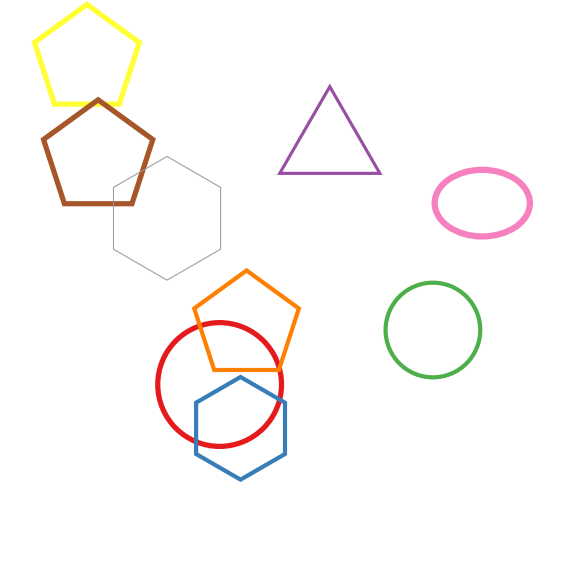[{"shape": "circle", "thickness": 2.5, "radius": 0.54, "center": [0.38, 0.333]}, {"shape": "hexagon", "thickness": 2, "radius": 0.44, "center": [0.417, 0.257]}, {"shape": "circle", "thickness": 2, "radius": 0.41, "center": [0.75, 0.428]}, {"shape": "triangle", "thickness": 1.5, "radius": 0.5, "center": [0.571, 0.749]}, {"shape": "pentagon", "thickness": 2, "radius": 0.48, "center": [0.427, 0.436]}, {"shape": "pentagon", "thickness": 2.5, "radius": 0.48, "center": [0.15, 0.896]}, {"shape": "pentagon", "thickness": 2.5, "radius": 0.5, "center": [0.17, 0.727]}, {"shape": "oval", "thickness": 3, "radius": 0.41, "center": [0.835, 0.647]}, {"shape": "hexagon", "thickness": 0.5, "radius": 0.54, "center": [0.289, 0.621]}]